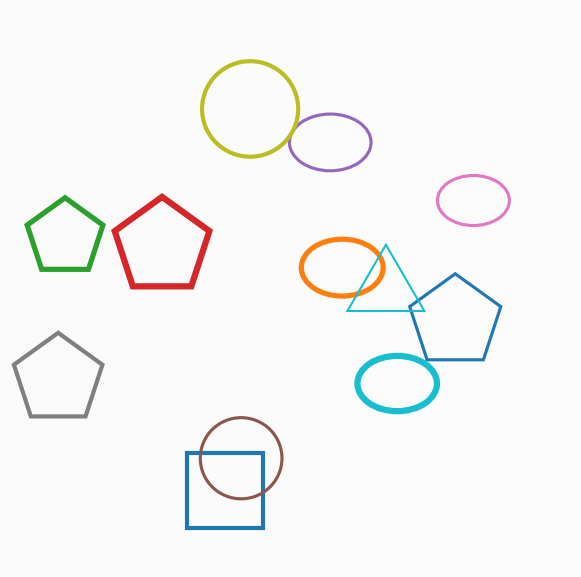[{"shape": "pentagon", "thickness": 1.5, "radius": 0.41, "center": [0.783, 0.443]}, {"shape": "square", "thickness": 2, "radius": 0.32, "center": [0.387, 0.15]}, {"shape": "oval", "thickness": 2.5, "radius": 0.35, "center": [0.589, 0.536]}, {"shape": "pentagon", "thickness": 2.5, "radius": 0.34, "center": [0.112, 0.588]}, {"shape": "pentagon", "thickness": 3, "radius": 0.43, "center": [0.279, 0.573]}, {"shape": "oval", "thickness": 1.5, "radius": 0.35, "center": [0.568, 0.753]}, {"shape": "circle", "thickness": 1.5, "radius": 0.35, "center": [0.415, 0.206]}, {"shape": "oval", "thickness": 1.5, "radius": 0.31, "center": [0.814, 0.652]}, {"shape": "pentagon", "thickness": 2, "radius": 0.4, "center": [0.1, 0.343]}, {"shape": "circle", "thickness": 2, "radius": 0.41, "center": [0.43, 0.81]}, {"shape": "triangle", "thickness": 1, "radius": 0.38, "center": [0.664, 0.499]}, {"shape": "oval", "thickness": 3, "radius": 0.34, "center": [0.683, 0.335]}]